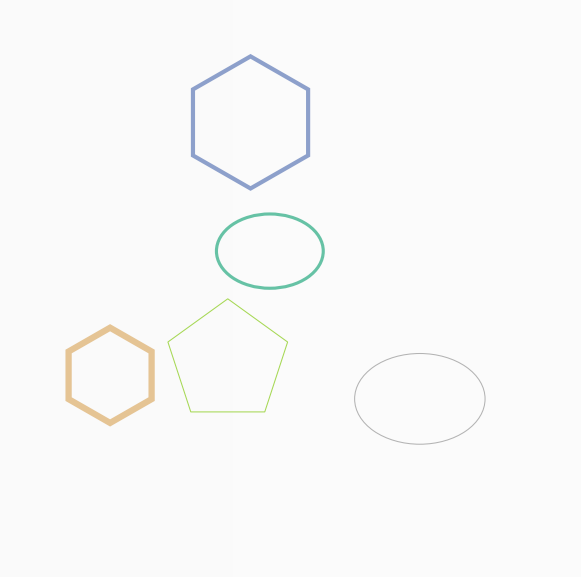[{"shape": "oval", "thickness": 1.5, "radius": 0.46, "center": [0.464, 0.564]}, {"shape": "hexagon", "thickness": 2, "radius": 0.57, "center": [0.431, 0.787]}, {"shape": "pentagon", "thickness": 0.5, "radius": 0.54, "center": [0.392, 0.373]}, {"shape": "hexagon", "thickness": 3, "radius": 0.41, "center": [0.189, 0.349]}, {"shape": "oval", "thickness": 0.5, "radius": 0.56, "center": [0.722, 0.308]}]